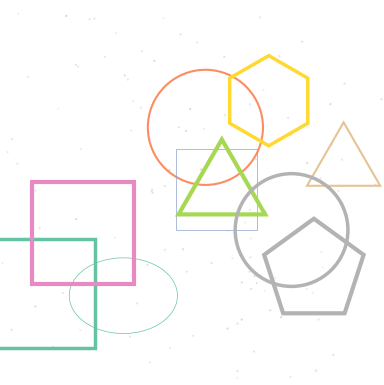[{"shape": "oval", "thickness": 0.5, "radius": 0.7, "center": [0.32, 0.232]}, {"shape": "square", "thickness": 2.5, "radius": 0.71, "center": [0.104, 0.238]}, {"shape": "circle", "thickness": 1.5, "radius": 0.75, "center": [0.534, 0.669]}, {"shape": "square", "thickness": 0.5, "radius": 0.52, "center": [0.562, 0.508]}, {"shape": "square", "thickness": 3, "radius": 0.66, "center": [0.216, 0.394]}, {"shape": "triangle", "thickness": 3, "radius": 0.65, "center": [0.576, 0.508]}, {"shape": "hexagon", "thickness": 2.5, "radius": 0.59, "center": [0.698, 0.738]}, {"shape": "triangle", "thickness": 1.5, "radius": 0.55, "center": [0.893, 0.572]}, {"shape": "pentagon", "thickness": 3, "radius": 0.68, "center": [0.815, 0.296]}, {"shape": "circle", "thickness": 2.5, "radius": 0.73, "center": [0.757, 0.403]}]